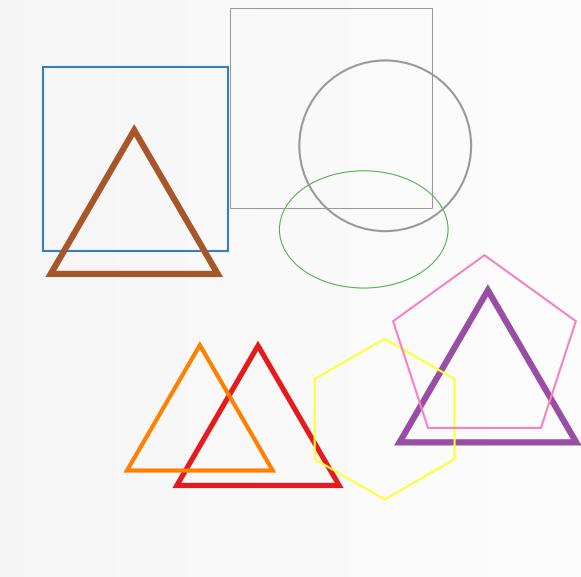[{"shape": "triangle", "thickness": 2.5, "radius": 0.81, "center": [0.444, 0.239]}, {"shape": "square", "thickness": 1, "radius": 0.8, "center": [0.233, 0.724]}, {"shape": "oval", "thickness": 0.5, "radius": 0.73, "center": [0.626, 0.602]}, {"shape": "triangle", "thickness": 3, "radius": 0.88, "center": [0.839, 0.321]}, {"shape": "triangle", "thickness": 2, "radius": 0.72, "center": [0.344, 0.257]}, {"shape": "hexagon", "thickness": 1, "radius": 0.69, "center": [0.662, 0.273]}, {"shape": "triangle", "thickness": 3, "radius": 0.83, "center": [0.231, 0.608]}, {"shape": "pentagon", "thickness": 1, "radius": 0.83, "center": [0.834, 0.392]}, {"shape": "circle", "thickness": 1, "radius": 0.74, "center": [0.663, 0.747]}, {"shape": "square", "thickness": 0.5, "radius": 0.87, "center": [0.569, 0.812]}]